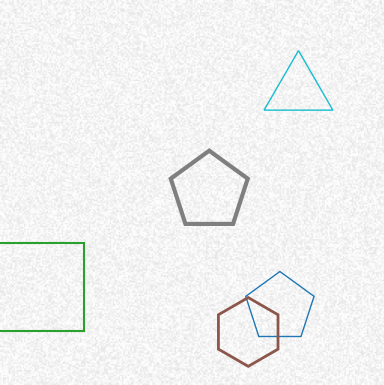[{"shape": "pentagon", "thickness": 1, "radius": 0.47, "center": [0.727, 0.201]}, {"shape": "square", "thickness": 1.5, "radius": 0.57, "center": [0.104, 0.255]}, {"shape": "hexagon", "thickness": 2, "radius": 0.45, "center": [0.645, 0.138]}, {"shape": "pentagon", "thickness": 3, "radius": 0.53, "center": [0.543, 0.503]}, {"shape": "triangle", "thickness": 1, "radius": 0.52, "center": [0.775, 0.765]}]